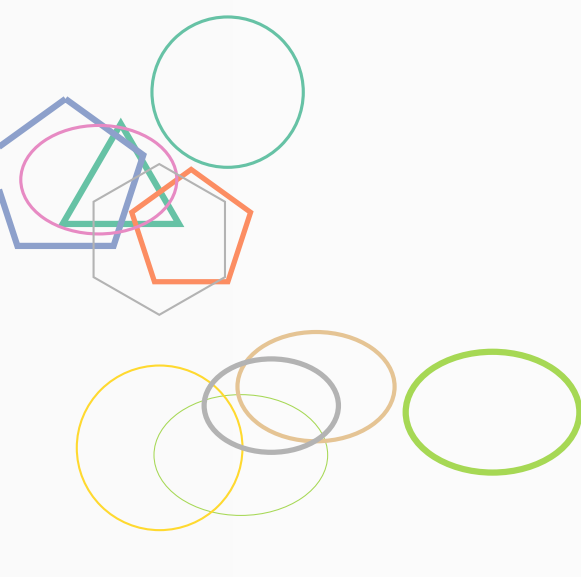[{"shape": "triangle", "thickness": 3, "radius": 0.58, "center": [0.208, 0.669]}, {"shape": "circle", "thickness": 1.5, "radius": 0.65, "center": [0.392, 0.84]}, {"shape": "pentagon", "thickness": 2.5, "radius": 0.54, "center": [0.329, 0.598]}, {"shape": "pentagon", "thickness": 3, "radius": 0.7, "center": [0.113, 0.687]}, {"shape": "oval", "thickness": 1.5, "radius": 0.67, "center": [0.17, 0.688]}, {"shape": "oval", "thickness": 0.5, "radius": 0.75, "center": [0.414, 0.211]}, {"shape": "oval", "thickness": 3, "radius": 0.75, "center": [0.847, 0.285]}, {"shape": "circle", "thickness": 1, "radius": 0.71, "center": [0.275, 0.224]}, {"shape": "oval", "thickness": 2, "radius": 0.68, "center": [0.544, 0.33]}, {"shape": "hexagon", "thickness": 1, "radius": 0.65, "center": [0.274, 0.585]}, {"shape": "oval", "thickness": 2.5, "radius": 0.58, "center": [0.467, 0.297]}]